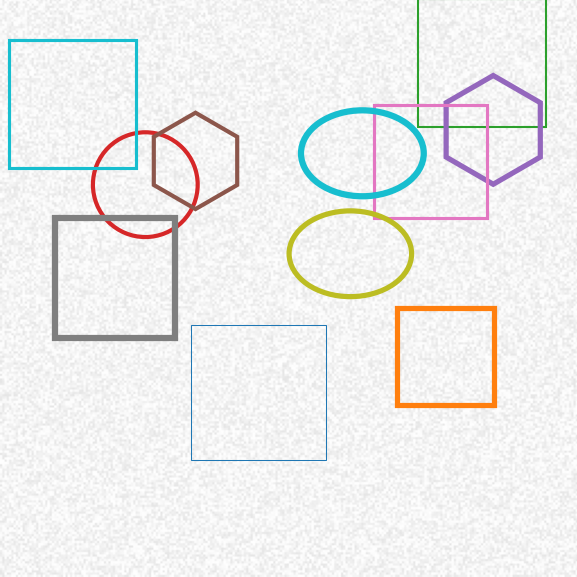[{"shape": "square", "thickness": 0.5, "radius": 0.59, "center": [0.448, 0.319]}, {"shape": "square", "thickness": 2.5, "radius": 0.42, "center": [0.771, 0.382]}, {"shape": "square", "thickness": 1, "radius": 0.55, "center": [0.834, 0.889]}, {"shape": "circle", "thickness": 2, "radius": 0.45, "center": [0.252, 0.679]}, {"shape": "hexagon", "thickness": 2.5, "radius": 0.47, "center": [0.854, 0.774]}, {"shape": "hexagon", "thickness": 2, "radius": 0.42, "center": [0.339, 0.721]}, {"shape": "square", "thickness": 1.5, "radius": 0.49, "center": [0.745, 0.72]}, {"shape": "square", "thickness": 3, "radius": 0.52, "center": [0.2, 0.518]}, {"shape": "oval", "thickness": 2.5, "radius": 0.53, "center": [0.607, 0.56]}, {"shape": "oval", "thickness": 3, "radius": 0.53, "center": [0.627, 0.734]}, {"shape": "square", "thickness": 1.5, "radius": 0.55, "center": [0.125, 0.819]}]